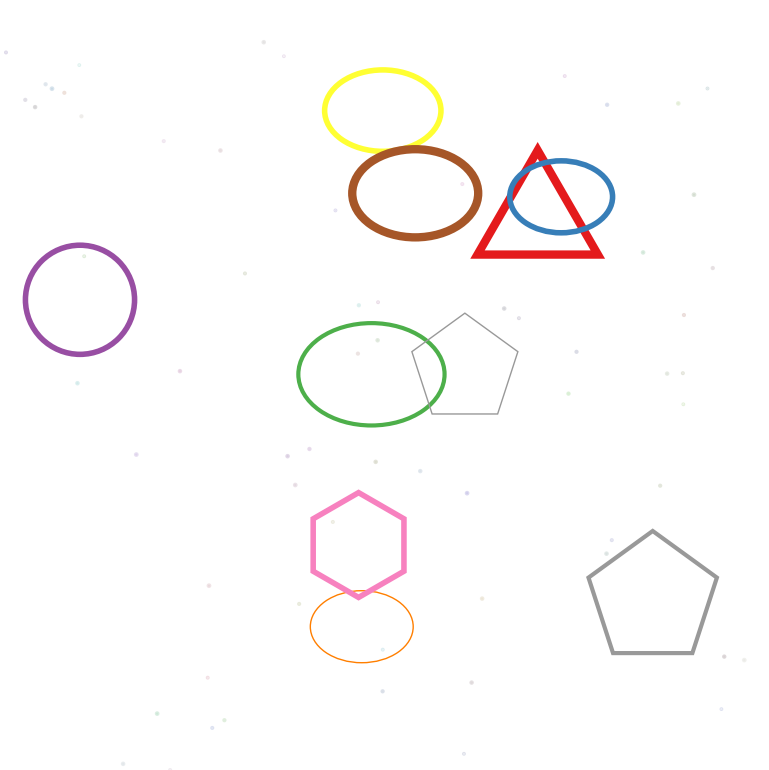[{"shape": "triangle", "thickness": 3, "radius": 0.45, "center": [0.698, 0.715]}, {"shape": "oval", "thickness": 2, "radius": 0.33, "center": [0.729, 0.744]}, {"shape": "oval", "thickness": 1.5, "radius": 0.47, "center": [0.482, 0.514]}, {"shape": "circle", "thickness": 2, "radius": 0.35, "center": [0.104, 0.611]}, {"shape": "oval", "thickness": 0.5, "radius": 0.33, "center": [0.47, 0.186]}, {"shape": "oval", "thickness": 2, "radius": 0.38, "center": [0.497, 0.856]}, {"shape": "oval", "thickness": 3, "radius": 0.41, "center": [0.539, 0.749]}, {"shape": "hexagon", "thickness": 2, "radius": 0.34, "center": [0.466, 0.292]}, {"shape": "pentagon", "thickness": 1.5, "radius": 0.44, "center": [0.848, 0.223]}, {"shape": "pentagon", "thickness": 0.5, "radius": 0.36, "center": [0.604, 0.521]}]